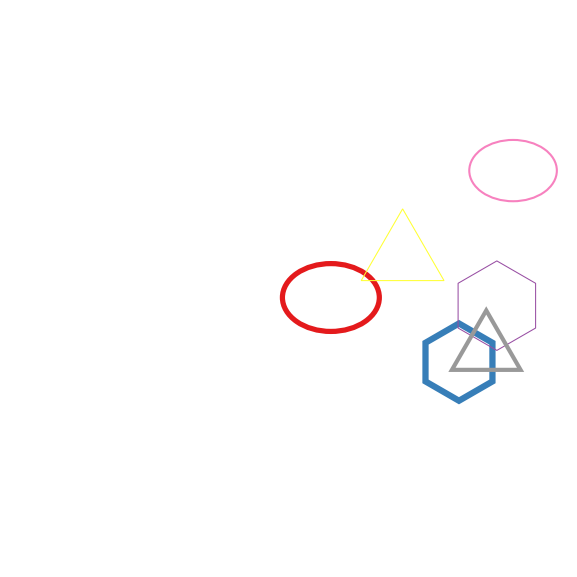[{"shape": "oval", "thickness": 2.5, "radius": 0.42, "center": [0.573, 0.484]}, {"shape": "hexagon", "thickness": 3, "radius": 0.33, "center": [0.795, 0.372]}, {"shape": "hexagon", "thickness": 0.5, "radius": 0.39, "center": [0.86, 0.47]}, {"shape": "triangle", "thickness": 0.5, "radius": 0.41, "center": [0.697, 0.555]}, {"shape": "oval", "thickness": 1, "radius": 0.38, "center": [0.888, 0.704]}, {"shape": "triangle", "thickness": 2, "radius": 0.34, "center": [0.842, 0.393]}]